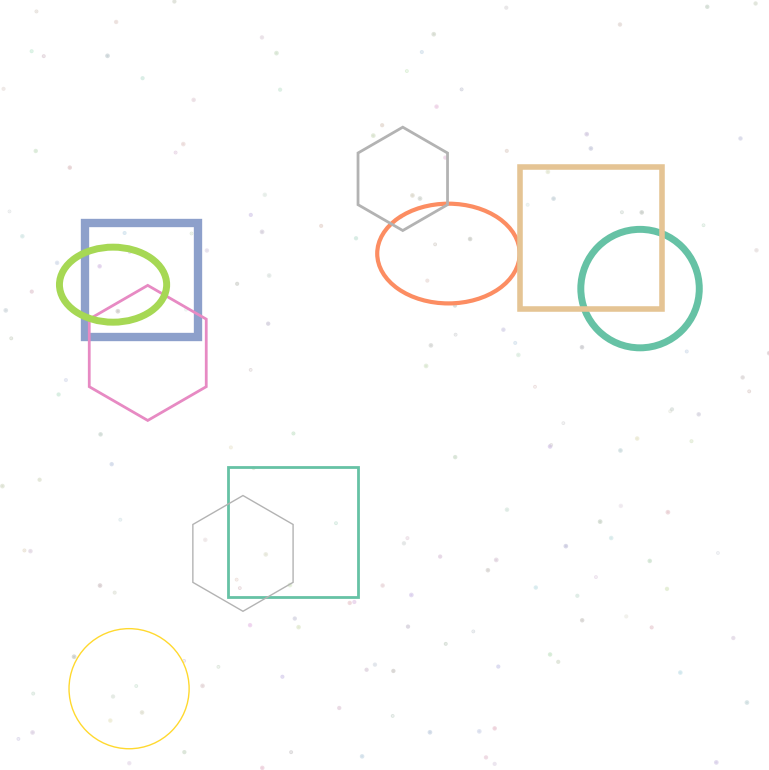[{"shape": "circle", "thickness": 2.5, "radius": 0.38, "center": [0.831, 0.625]}, {"shape": "square", "thickness": 1, "radius": 0.42, "center": [0.381, 0.309]}, {"shape": "oval", "thickness": 1.5, "radius": 0.46, "center": [0.582, 0.671]}, {"shape": "square", "thickness": 3, "radius": 0.37, "center": [0.183, 0.636]}, {"shape": "hexagon", "thickness": 1, "radius": 0.44, "center": [0.192, 0.542]}, {"shape": "oval", "thickness": 2.5, "radius": 0.35, "center": [0.147, 0.63]}, {"shape": "circle", "thickness": 0.5, "radius": 0.39, "center": [0.168, 0.106]}, {"shape": "square", "thickness": 2, "radius": 0.46, "center": [0.768, 0.691]}, {"shape": "hexagon", "thickness": 1, "radius": 0.34, "center": [0.523, 0.768]}, {"shape": "hexagon", "thickness": 0.5, "radius": 0.38, "center": [0.316, 0.281]}]